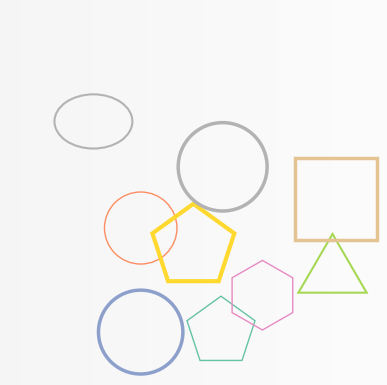[{"shape": "pentagon", "thickness": 1, "radius": 0.46, "center": [0.57, 0.138]}, {"shape": "circle", "thickness": 1, "radius": 0.47, "center": [0.363, 0.408]}, {"shape": "circle", "thickness": 2.5, "radius": 0.54, "center": [0.363, 0.137]}, {"shape": "hexagon", "thickness": 1, "radius": 0.45, "center": [0.677, 0.233]}, {"shape": "triangle", "thickness": 1.5, "radius": 0.51, "center": [0.858, 0.291]}, {"shape": "pentagon", "thickness": 3, "radius": 0.56, "center": [0.499, 0.36]}, {"shape": "square", "thickness": 2.5, "radius": 0.53, "center": [0.867, 0.482]}, {"shape": "circle", "thickness": 2.5, "radius": 0.57, "center": [0.575, 0.567]}, {"shape": "oval", "thickness": 1.5, "radius": 0.5, "center": [0.241, 0.685]}]